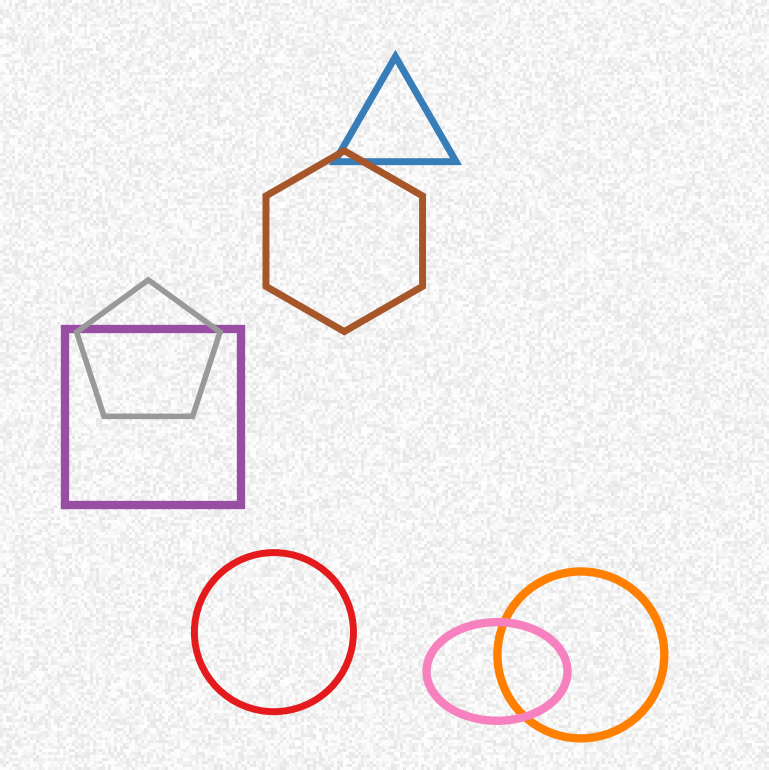[{"shape": "circle", "thickness": 2.5, "radius": 0.52, "center": [0.356, 0.179]}, {"shape": "triangle", "thickness": 2.5, "radius": 0.45, "center": [0.514, 0.836]}, {"shape": "square", "thickness": 3, "radius": 0.57, "center": [0.199, 0.458]}, {"shape": "circle", "thickness": 3, "radius": 0.54, "center": [0.754, 0.149]}, {"shape": "hexagon", "thickness": 2.5, "radius": 0.59, "center": [0.447, 0.687]}, {"shape": "oval", "thickness": 3, "radius": 0.46, "center": [0.645, 0.128]}, {"shape": "pentagon", "thickness": 2, "radius": 0.49, "center": [0.193, 0.539]}]